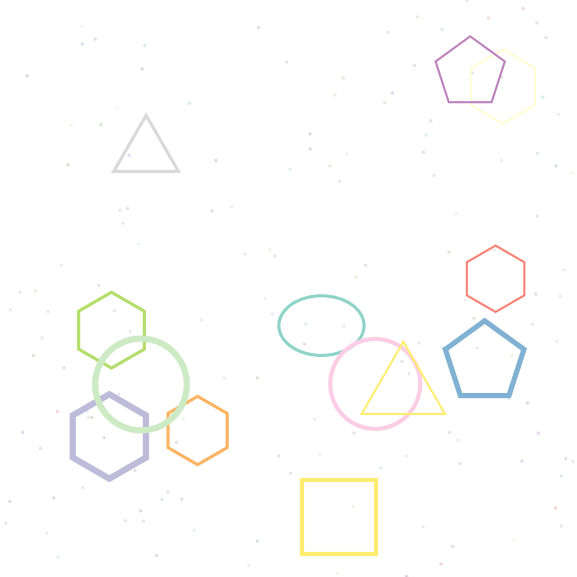[{"shape": "oval", "thickness": 1.5, "radius": 0.37, "center": [0.557, 0.435]}, {"shape": "hexagon", "thickness": 0.5, "radius": 0.32, "center": [0.871, 0.849]}, {"shape": "hexagon", "thickness": 3, "radius": 0.37, "center": [0.189, 0.243]}, {"shape": "hexagon", "thickness": 1, "radius": 0.29, "center": [0.858, 0.516]}, {"shape": "pentagon", "thickness": 2.5, "radius": 0.36, "center": [0.839, 0.372]}, {"shape": "hexagon", "thickness": 1.5, "radius": 0.3, "center": [0.342, 0.254]}, {"shape": "hexagon", "thickness": 1.5, "radius": 0.33, "center": [0.193, 0.427]}, {"shape": "circle", "thickness": 2, "radius": 0.39, "center": [0.65, 0.334]}, {"shape": "triangle", "thickness": 1.5, "radius": 0.32, "center": [0.253, 0.735]}, {"shape": "pentagon", "thickness": 1, "radius": 0.32, "center": [0.814, 0.873]}, {"shape": "circle", "thickness": 3, "radius": 0.4, "center": [0.244, 0.333]}, {"shape": "triangle", "thickness": 1, "radius": 0.42, "center": [0.698, 0.324]}, {"shape": "square", "thickness": 2, "radius": 0.32, "center": [0.587, 0.103]}]